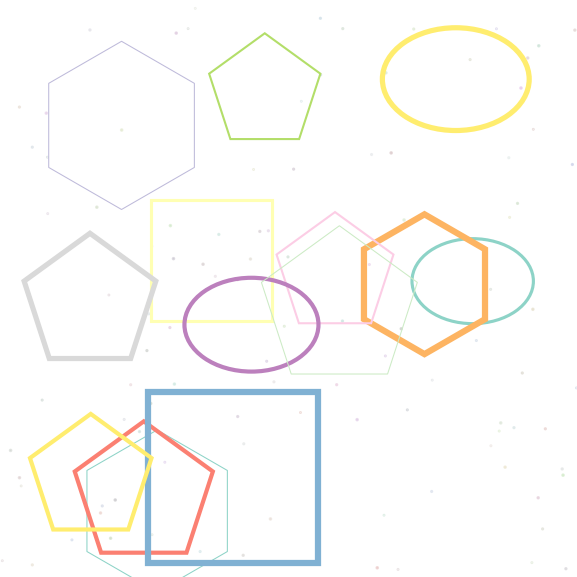[{"shape": "hexagon", "thickness": 0.5, "radius": 0.7, "center": [0.272, 0.114]}, {"shape": "oval", "thickness": 1.5, "radius": 0.53, "center": [0.819, 0.512]}, {"shape": "square", "thickness": 1.5, "radius": 0.52, "center": [0.366, 0.548]}, {"shape": "hexagon", "thickness": 0.5, "radius": 0.73, "center": [0.21, 0.782]}, {"shape": "pentagon", "thickness": 2, "radius": 0.63, "center": [0.249, 0.144]}, {"shape": "square", "thickness": 3, "radius": 0.74, "center": [0.404, 0.172]}, {"shape": "hexagon", "thickness": 3, "radius": 0.61, "center": [0.735, 0.507]}, {"shape": "pentagon", "thickness": 1, "radius": 0.51, "center": [0.458, 0.84]}, {"shape": "pentagon", "thickness": 1, "radius": 0.53, "center": [0.58, 0.525]}, {"shape": "pentagon", "thickness": 2.5, "radius": 0.6, "center": [0.156, 0.475]}, {"shape": "oval", "thickness": 2, "radius": 0.58, "center": [0.435, 0.437]}, {"shape": "pentagon", "thickness": 0.5, "radius": 0.71, "center": [0.588, 0.466]}, {"shape": "pentagon", "thickness": 2, "radius": 0.55, "center": [0.157, 0.172]}, {"shape": "oval", "thickness": 2.5, "radius": 0.64, "center": [0.789, 0.862]}]